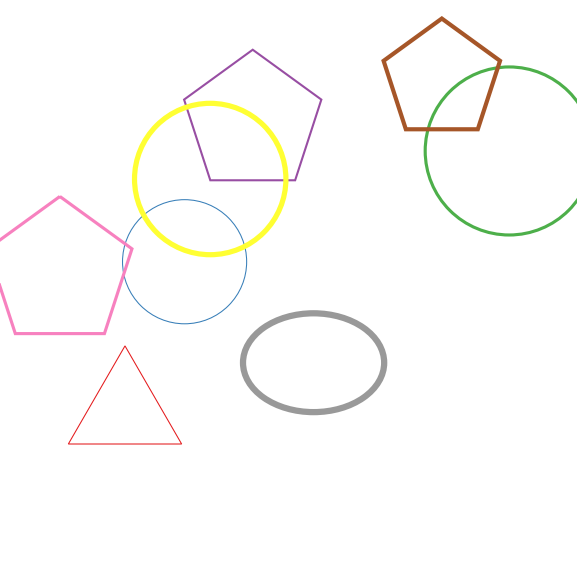[{"shape": "triangle", "thickness": 0.5, "radius": 0.57, "center": [0.216, 0.287]}, {"shape": "circle", "thickness": 0.5, "radius": 0.54, "center": [0.32, 0.546]}, {"shape": "circle", "thickness": 1.5, "radius": 0.73, "center": [0.882, 0.738]}, {"shape": "pentagon", "thickness": 1, "radius": 0.62, "center": [0.438, 0.788]}, {"shape": "circle", "thickness": 2.5, "radius": 0.66, "center": [0.364, 0.689]}, {"shape": "pentagon", "thickness": 2, "radius": 0.53, "center": [0.765, 0.861]}, {"shape": "pentagon", "thickness": 1.5, "radius": 0.66, "center": [0.104, 0.528]}, {"shape": "oval", "thickness": 3, "radius": 0.61, "center": [0.543, 0.371]}]